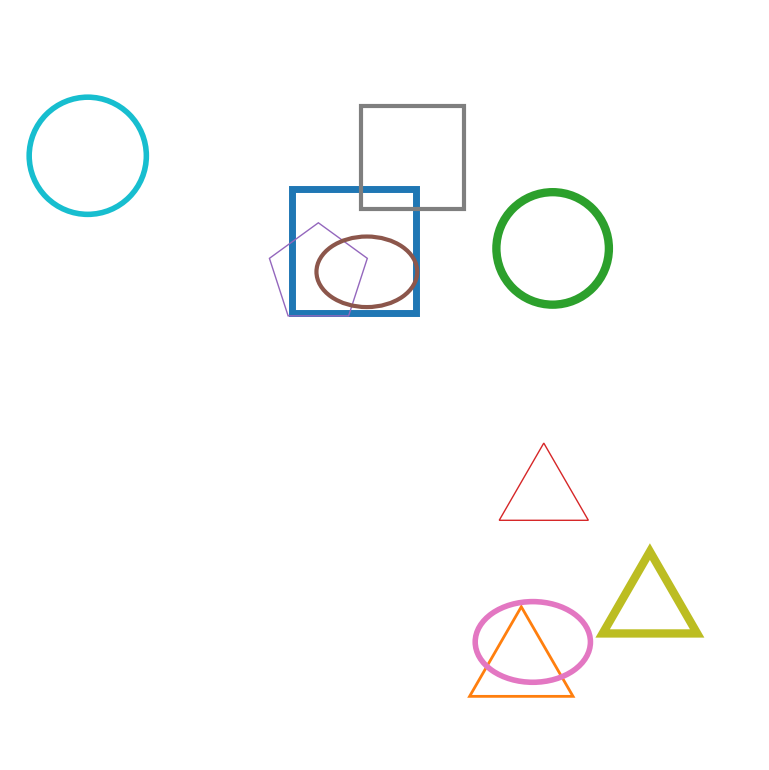[{"shape": "square", "thickness": 2.5, "radius": 0.4, "center": [0.46, 0.674]}, {"shape": "triangle", "thickness": 1, "radius": 0.39, "center": [0.677, 0.134]}, {"shape": "circle", "thickness": 3, "radius": 0.37, "center": [0.718, 0.677]}, {"shape": "triangle", "thickness": 0.5, "radius": 0.33, "center": [0.706, 0.358]}, {"shape": "pentagon", "thickness": 0.5, "radius": 0.33, "center": [0.413, 0.644]}, {"shape": "oval", "thickness": 1.5, "radius": 0.33, "center": [0.476, 0.647]}, {"shape": "oval", "thickness": 2, "radius": 0.37, "center": [0.692, 0.166]}, {"shape": "square", "thickness": 1.5, "radius": 0.33, "center": [0.536, 0.796]}, {"shape": "triangle", "thickness": 3, "radius": 0.35, "center": [0.844, 0.213]}, {"shape": "circle", "thickness": 2, "radius": 0.38, "center": [0.114, 0.798]}]